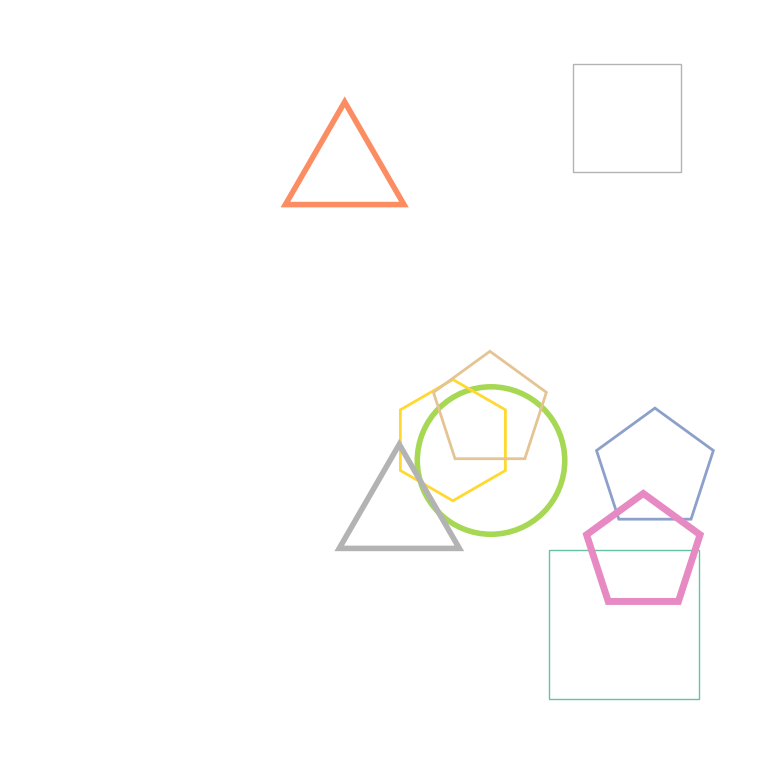[{"shape": "square", "thickness": 0.5, "radius": 0.49, "center": [0.811, 0.189]}, {"shape": "triangle", "thickness": 2, "radius": 0.44, "center": [0.448, 0.779]}, {"shape": "pentagon", "thickness": 1, "radius": 0.4, "center": [0.851, 0.39]}, {"shape": "pentagon", "thickness": 2.5, "radius": 0.39, "center": [0.835, 0.282]}, {"shape": "circle", "thickness": 2, "radius": 0.48, "center": [0.638, 0.402]}, {"shape": "hexagon", "thickness": 1, "radius": 0.39, "center": [0.588, 0.428]}, {"shape": "pentagon", "thickness": 1, "radius": 0.39, "center": [0.636, 0.467]}, {"shape": "square", "thickness": 0.5, "radius": 0.35, "center": [0.814, 0.846]}, {"shape": "triangle", "thickness": 2, "radius": 0.45, "center": [0.519, 0.333]}]